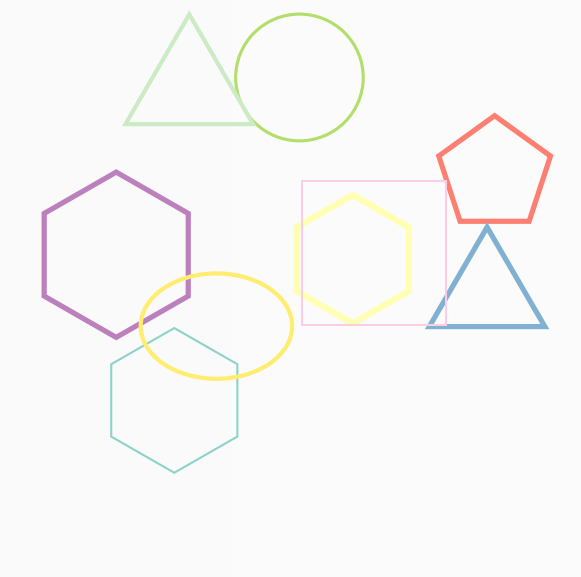[{"shape": "hexagon", "thickness": 1, "radius": 0.63, "center": [0.3, 0.306]}, {"shape": "hexagon", "thickness": 3, "radius": 0.56, "center": [0.607, 0.55]}, {"shape": "pentagon", "thickness": 2.5, "radius": 0.51, "center": [0.851, 0.698]}, {"shape": "triangle", "thickness": 2.5, "radius": 0.57, "center": [0.838, 0.491]}, {"shape": "circle", "thickness": 1.5, "radius": 0.55, "center": [0.515, 0.865]}, {"shape": "square", "thickness": 1, "radius": 0.62, "center": [0.644, 0.561]}, {"shape": "hexagon", "thickness": 2.5, "radius": 0.72, "center": [0.2, 0.558]}, {"shape": "triangle", "thickness": 2, "radius": 0.63, "center": [0.326, 0.848]}, {"shape": "oval", "thickness": 2, "radius": 0.65, "center": [0.372, 0.434]}]